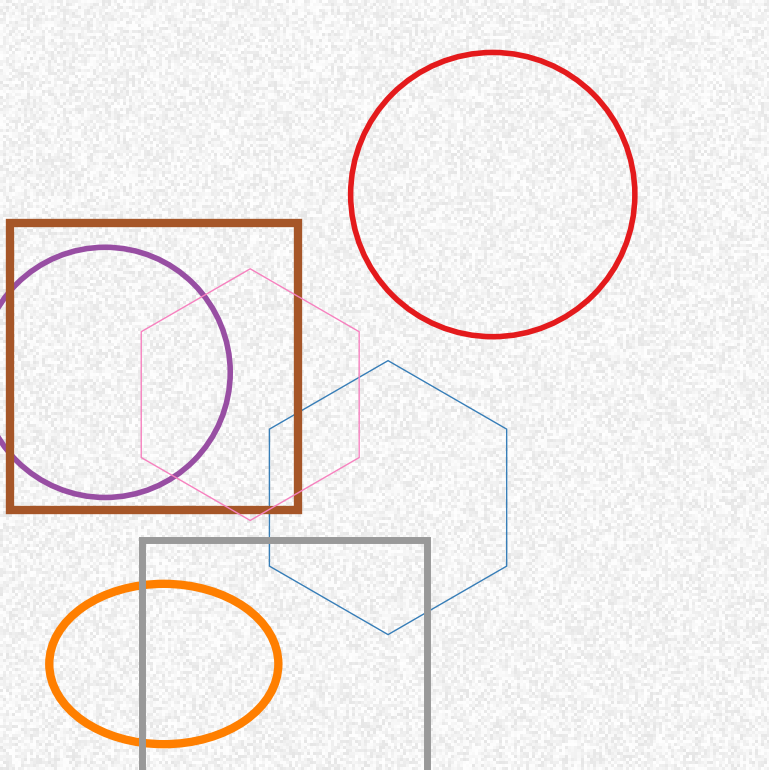[{"shape": "circle", "thickness": 2, "radius": 0.92, "center": [0.64, 0.747]}, {"shape": "hexagon", "thickness": 0.5, "radius": 0.89, "center": [0.504, 0.354]}, {"shape": "circle", "thickness": 2, "radius": 0.81, "center": [0.137, 0.516]}, {"shape": "oval", "thickness": 3, "radius": 0.74, "center": [0.213, 0.138]}, {"shape": "square", "thickness": 3, "radius": 0.93, "center": [0.2, 0.524]}, {"shape": "hexagon", "thickness": 0.5, "radius": 0.82, "center": [0.325, 0.487]}, {"shape": "square", "thickness": 2.5, "radius": 0.93, "center": [0.37, 0.114]}]